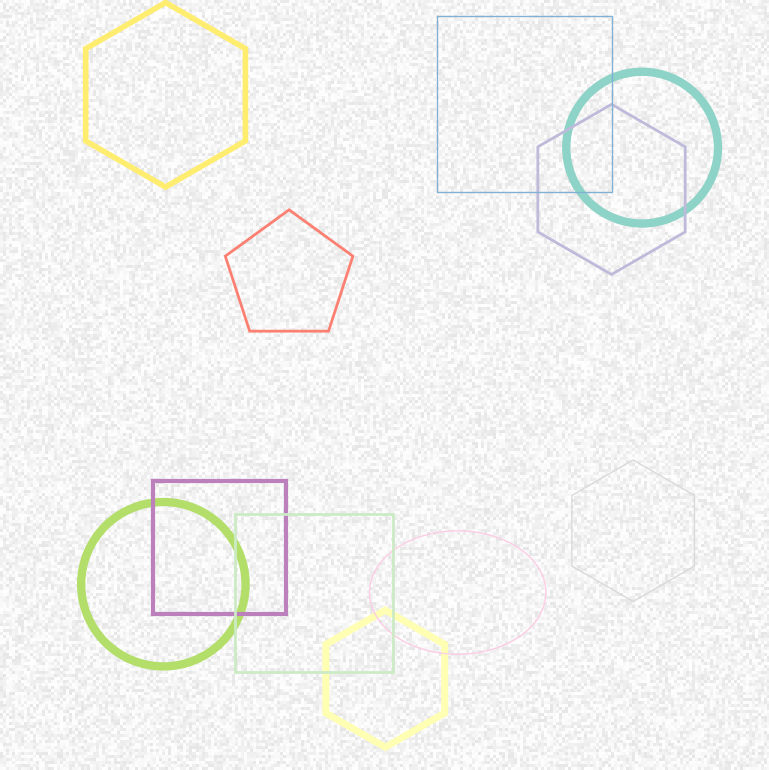[{"shape": "circle", "thickness": 3, "radius": 0.49, "center": [0.834, 0.808]}, {"shape": "hexagon", "thickness": 2.5, "radius": 0.45, "center": [0.5, 0.119]}, {"shape": "hexagon", "thickness": 1, "radius": 0.55, "center": [0.794, 0.754]}, {"shape": "pentagon", "thickness": 1, "radius": 0.44, "center": [0.375, 0.64]}, {"shape": "square", "thickness": 0.5, "radius": 0.57, "center": [0.681, 0.865]}, {"shape": "circle", "thickness": 3, "radius": 0.53, "center": [0.212, 0.241]}, {"shape": "oval", "thickness": 0.5, "radius": 0.57, "center": [0.594, 0.23]}, {"shape": "hexagon", "thickness": 0.5, "radius": 0.46, "center": [0.822, 0.311]}, {"shape": "square", "thickness": 1.5, "radius": 0.43, "center": [0.285, 0.289]}, {"shape": "square", "thickness": 1, "radius": 0.51, "center": [0.407, 0.23]}, {"shape": "hexagon", "thickness": 2, "radius": 0.6, "center": [0.215, 0.877]}]